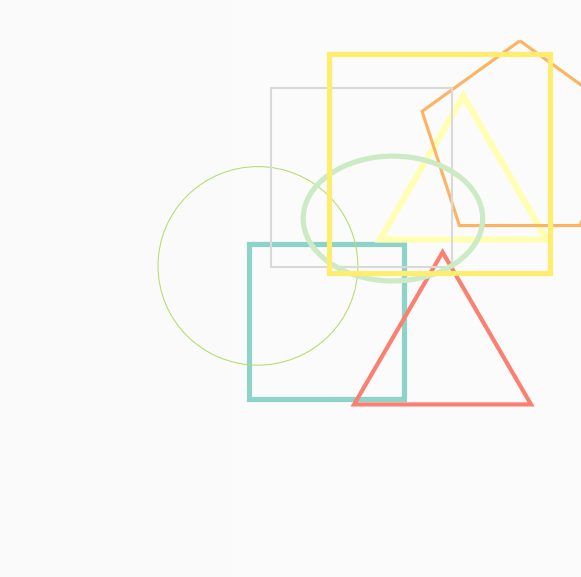[{"shape": "square", "thickness": 2.5, "radius": 0.67, "center": [0.562, 0.442]}, {"shape": "triangle", "thickness": 3, "radius": 0.83, "center": [0.797, 0.667]}, {"shape": "triangle", "thickness": 2, "radius": 0.88, "center": [0.761, 0.387]}, {"shape": "pentagon", "thickness": 1.5, "radius": 0.88, "center": [0.894, 0.752]}, {"shape": "circle", "thickness": 0.5, "radius": 0.86, "center": [0.444, 0.539]}, {"shape": "square", "thickness": 1, "radius": 0.78, "center": [0.622, 0.692]}, {"shape": "oval", "thickness": 2.5, "radius": 0.77, "center": [0.676, 0.621]}, {"shape": "square", "thickness": 2.5, "radius": 0.95, "center": [0.756, 0.716]}]